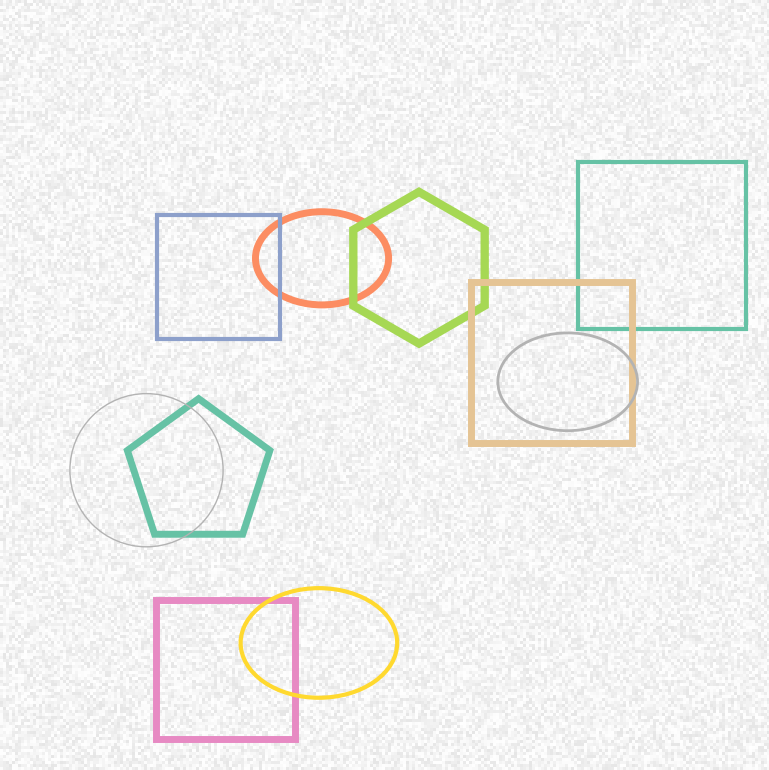[{"shape": "square", "thickness": 1.5, "radius": 0.54, "center": [0.86, 0.681]}, {"shape": "pentagon", "thickness": 2.5, "radius": 0.49, "center": [0.258, 0.385]}, {"shape": "oval", "thickness": 2.5, "radius": 0.43, "center": [0.418, 0.665]}, {"shape": "square", "thickness": 1.5, "radius": 0.4, "center": [0.284, 0.64]}, {"shape": "square", "thickness": 2.5, "radius": 0.45, "center": [0.292, 0.13]}, {"shape": "hexagon", "thickness": 3, "radius": 0.49, "center": [0.544, 0.652]}, {"shape": "oval", "thickness": 1.5, "radius": 0.51, "center": [0.414, 0.165]}, {"shape": "square", "thickness": 2.5, "radius": 0.52, "center": [0.716, 0.529]}, {"shape": "circle", "thickness": 0.5, "radius": 0.5, "center": [0.19, 0.389]}, {"shape": "oval", "thickness": 1, "radius": 0.45, "center": [0.737, 0.504]}]